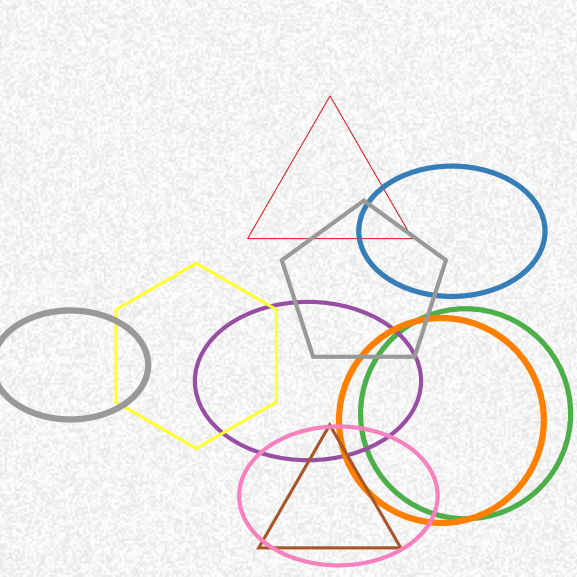[{"shape": "triangle", "thickness": 0.5, "radius": 0.82, "center": [0.571, 0.668]}, {"shape": "oval", "thickness": 2.5, "radius": 0.81, "center": [0.783, 0.599]}, {"shape": "circle", "thickness": 2.5, "radius": 0.91, "center": [0.806, 0.283]}, {"shape": "oval", "thickness": 2, "radius": 0.98, "center": [0.533, 0.339]}, {"shape": "circle", "thickness": 3, "radius": 0.89, "center": [0.764, 0.271]}, {"shape": "hexagon", "thickness": 1.5, "radius": 0.8, "center": [0.34, 0.383]}, {"shape": "triangle", "thickness": 1.5, "radius": 0.71, "center": [0.571, 0.121]}, {"shape": "oval", "thickness": 2, "radius": 0.86, "center": [0.586, 0.14]}, {"shape": "oval", "thickness": 3, "radius": 0.67, "center": [0.122, 0.367]}, {"shape": "pentagon", "thickness": 2, "radius": 0.75, "center": [0.63, 0.502]}]